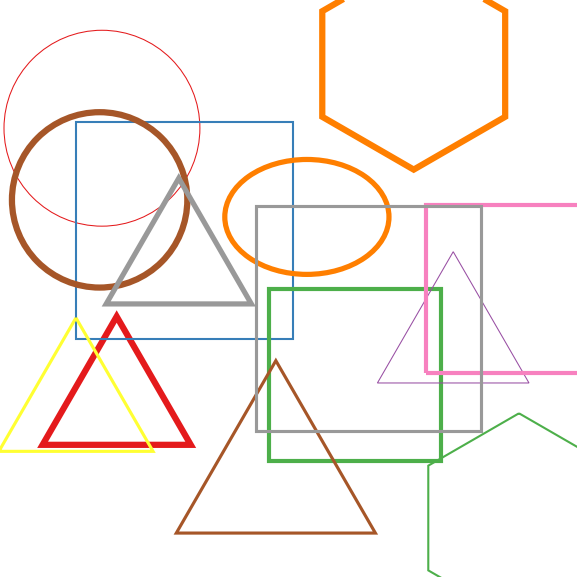[{"shape": "triangle", "thickness": 3, "radius": 0.74, "center": [0.202, 0.303]}, {"shape": "circle", "thickness": 0.5, "radius": 0.85, "center": [0.177, 0.777]}, {"shape": "square", "thickness": 1, "radius": 0.94, "center": [0.32, 0.6]}, {"shape": "hexagon", "thickness": 1, "radius": 0.91, "center": [0.899, 0.102]}, {"shape": "square", "thickness": 2, "radius": 0.75, "center": [0.615, 0.35]}, {"shape": "triangle", "thickness": 0.5, "radius": 0.76, "center": [0.785, 0.412]}, {"shape": "oval", "thickness": 2.5, "radius": 0.71, "center": [0.531, 0.624]}, {"shape": "hexagon", "thickness": 3, "radius": 0.91, "center": [0.716, 0.888]}, {"shape": "triangle", "thickness": 1.5, "radius": 0.77, "center": [0.132, 0.295]}, {"shape": "circle", "thickness": 3, "radius": 0.76, "center": [0.173, 0.653]}, {"shape": "triangle", "thickness": 1.5, "radius": 1.0, "center": [0.478, 0.176]}, {"shape": "square", "thickness": 2, "radius": 0.73, "center": [0.884, 0.499]}, {"shape": "square", "thickness": 1.5, "radius": 0.98, "center": [0.638, 0.447]}, {"shape": "triangle", "thickness": 2.5, "radius": 0.73, "center": [0.31, 0.545]}]